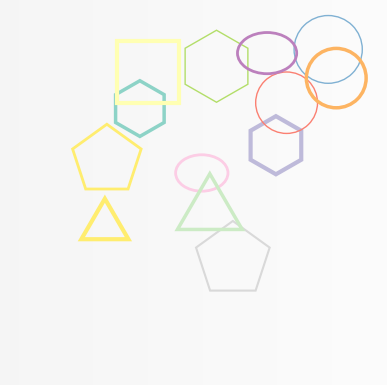[{"shape": "hexagon", "thickness": 2.5, "radius": 0.36, "center": [0.361, 0.718]}, {"shape": "square", "thickness": 3, "radius": 0.4, "center": [0.382, 0.812]}, {"shape": "hexagon", "thickness": 3, "radius": 0.38, "center": [0.712, 0.623]}, {"shape": "circle", "thickness": 1, "radius": 0.4, "center": [0.74, 0.733]}, {"shape": "circle", "thickness": 1, "radius": 0.44, "center": [0.847, 0.872]}, {"shape": "circle", "thickness": 2.5, "radius": 0.39, "center": [0.868, 0.797]}, {"shape": "hexagon", "thickness": 1, "radius": 0.47, "center": [0.559, 0.828]}, {"shape": "oval", "thickness": 2, "radius": 0.34, "center": [0.521, 0.551]}, {"shape": "pentagon", "thickness": 1.5, "radius": 0.5, "center": [0.601, 0.326]}, {"shape": "oval", "thickness": 2, "radius": 0.38, "center": [0.689, 0.862]}, {"shape": "triangle", "thickness": 2.5, "radius": 0.48, "center": [0.541, 0.452]}, {"shape": "pentagon", "thickness": 2, "radius": 0.47, "center": [0.276, 0.584]}, {"shape": "triangle", "thickness": 3, "radius": 0.35, "center": [0.271, 0.414]}]